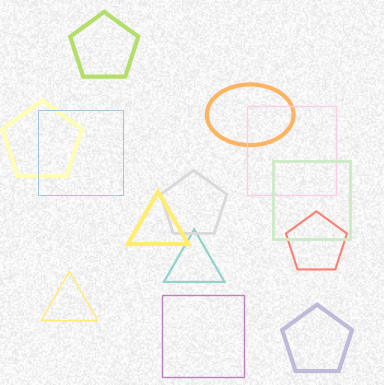[{"shape": "triangle", "thickness": 1.5, "radius": 0.45, "center": [0.504, 0.313]}, {"shape": "pentagon", "thickness": 3, "radius": 0.54, "center": [0.109, 0.631]}, {"shape": "pentagon", "thickness": 3, "radius": 0.48, "center": [0.824, 0.113]}, {"shape": "pentagon", "thickness": 1.5, "radius": 0.42, "center": [0.822, 0.368]}, {"shape": "square", "thickness": 0.5, "radius": 0.55, "center": [0.21, 0.605]}, {"shape": "oval", "thickness": 3, "radius": 0.56, "center": [0.65, 0.702]}, {"shape": "pentagon", "thickness": 3, "radius": 0.46, "center": [0.271, 0.876]}, {"shape": "square", "thickness": 1, "radius": 0.58, "center": [0.756, 0.608]}, {"shape": "pentagon", "thickness": 2, "radius": 0.45, "center": [0.503, 0.467]}, {"shape": "square", "thickness": 1, "radius": 0.53, "center": [0.527, 0.127]}, {"shape": "square", "thickness": 2, "radius": 0.51, "center": [0.809, 0.48]}, {"shape": "triangle", "thickness": 1, "radius": 0.43, "center": [0.18, 0.21]}, {"shape": "triangle", "thickness": 3, "radius": 0.45, "center": [0.411, 0.411]}]